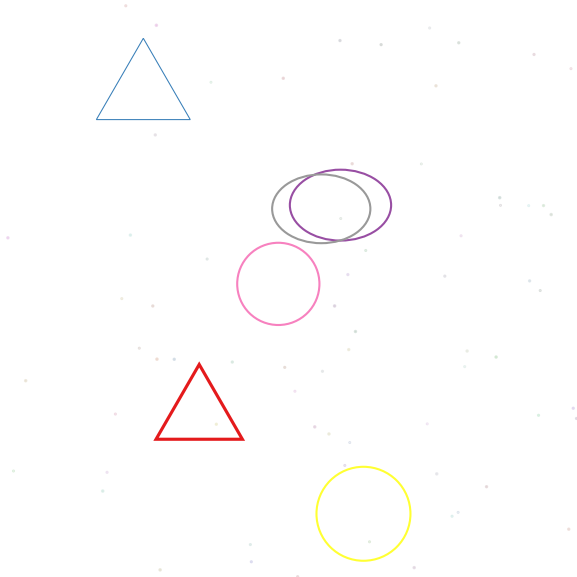[{"shape": "triangle", "thickness": 1.5, "radius": 0.43, "center": [0.345, 0.282]}, {"shape": "triangle", "thickness": 0.5, "radius": 0.47, "center": [0.248, 0.839]}, {"shape": "oval", "thickness": 1, "radius": 0.44, "center": [0.59, 0.644]}, {"shape": "circle", "thickness": 1, "radius": 0.41, "center": [0.629, 0.109]}, {"shape": "circle", "thickness": 1, "radius": 0.36, "center": [0.482, 0.508]}, {"shape": "oval", "thickness": 1, "radius": 0.43, "center": [0.556, 0.638]}]